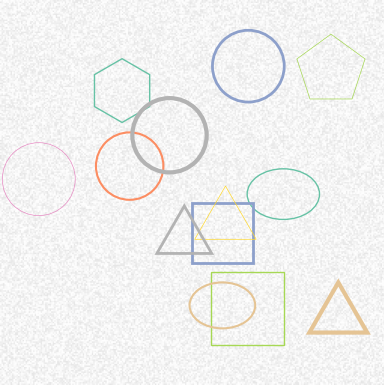[{"shape": "oval", "thickness": 1, "radius": 0.47, "center": [0.736, 0.496]}, {"shape": "hexagon", "thickness": 1, "radius": 0.41, "center": [0.317, 0.765]}, {"shape": "circle", "thickness": 1.5, "radius": 0.44, "center": [0.337, 0.569]}, {"shape": "square", "thickness": 2, "radius": 0.39, "center": [0.578, 0.395]}, {"shape": "circle", "thickness": 2, "radius": 0.47, "center": [0.645, 0.828]}, {"shape": "circle", "thickness": 0.5, "radius": 0.47, "center": [0.101, 0.535]}, {"shape": "pentagon", "thickness": 0.5, "radius": 0.47, "center": [0.86, 0.818]}, {"shape": "square", "thickness": 1, "radius": 0.47, "center": [0.643, 0.198]}, {"shape": "triangle", "thickness": 0.5, "radius": 0.46, "center": [0.586, 0.425]}, {"shape": "oval", "thickness": 1.5, "radius": 0.43, "center": [0.578, 0.207]}, {"shape": "triangle", "thickness": 3, "radius": 0.43, "center": [0.879, 0.18]}, {"shape": "triangle", "thickness": 2, "radius": 0.41, "center": [0.479, 0.383]}, {"shape": "circle", "thickness": 3, "radius": 0.48, "center": [0.44, 0.649]}]